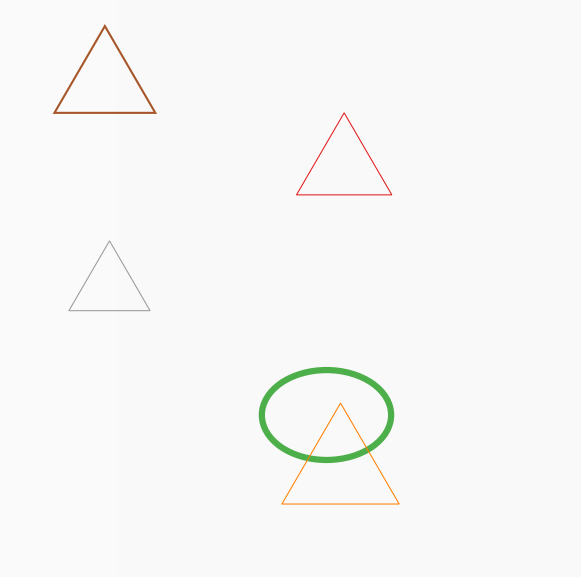[{"shape": "triangle", "thickness": 0.5, "radius": 0.47, "center": [0.592, 0.709]}, {"shape": "oval", "thickness": 3, "radius": 0.56, "center": [0.562, 0.28]}, {"shape": "triangle", "thickness": 0.5, "radius": 0.58, "center": [0.586, 0.185]}, {"shape": "triangle", "thickness": 1, "radius": 0.5, "center": [0.18, 0.854]}, {"shape": "triangle", "thickness": 0.5, "radius": 0.4, "center": [0.188, 0.501]}]